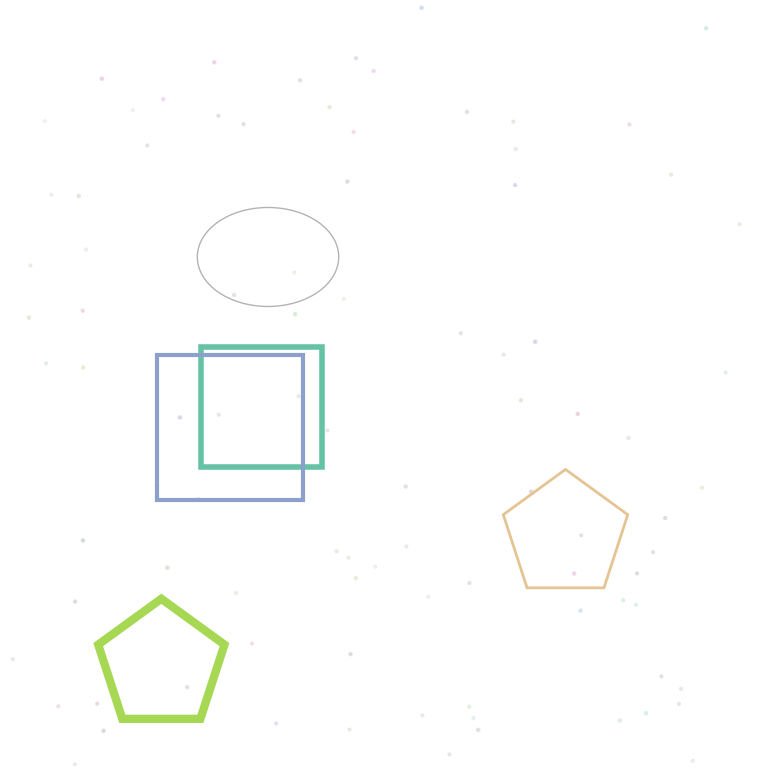[{"shape": "square", "thickness": 2, "radius": 0.39, "center": [0.34, 0.471]}, {"shape": "square", "thickness": 1.5, "radius": 0.47, "center": [0.299, 0.445]}, {"shape": "pentagon", "thickness": 3, "radius": 0.43, "center": [0.21, 0.136]}, {"shape": "pentagon", "thickness": 1, "radius": 0.42, "center": [0.734, 0.305]}, {"shape": "oval", "thickness": 0.5, "radius": 0.46, "center": [0.348, 0.666]}]